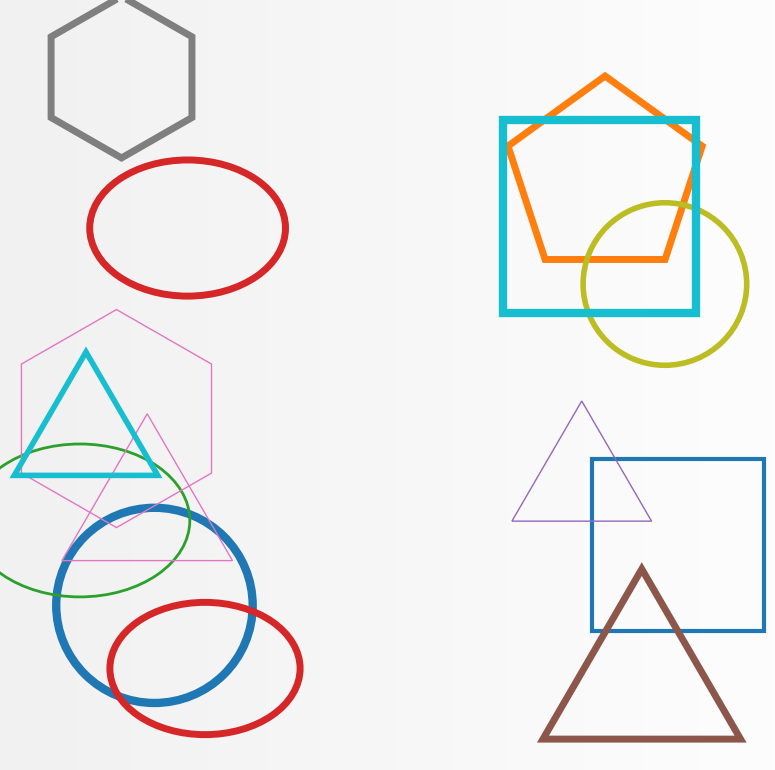[{"shape": "square", "thickness": 1.5, "radius": 0.56, "center": [0.875, 0.292]}, {"shape": "circle", "thickness": 3, "radius": 0.63, "center": [0.199, 0.214]}, {"shape": "pentagon", "thickness": 2.5, "radius": 0.66, "center": [0.781, 0.77]}, {"shape": "oval", "thickness": 1, "radius": 0.71, "center": [0.103, 0.324]}, {"shape": "oval", "thickness": 2.5, "radius": 0.61, "center": [0.265, 0.132]}, {"shape": "oval", "thickness": 2.5, "radius": 0.63, "center": [0.242, 0.704]}, {"shape": "triangle", "thickness": 0.5, "radius": 0.52, "center": [0.751, 0.375]}, {"shape": "triangle", "thickness": 2.5, "radius": 0.74, "center": [0.828, 0.114]}, {"shape": "hexagon", "thickness": 0.5, "radius": 0.71, "center": [0.15, 0.456]}, {"shape": "triangle", "thickness": 0.5, "radius": 0.64, "center": [0.19, 0.335]}, {"shape": "hexagon", "thickness": 2.5, "radius": 0.52, "center": [0.157, 0.9]}, {"shape": "circle", "thickness": 2, "radius": 0.53, "center": [0.858, 0.631]}, {"shape": "triangle", "thickness": 2, "radius": 0.53, "center": [0.111, 0.436]}, {"shape": "square", "thickness": 3, "radius": 0.63, "center": [0.774, 0.719]}]